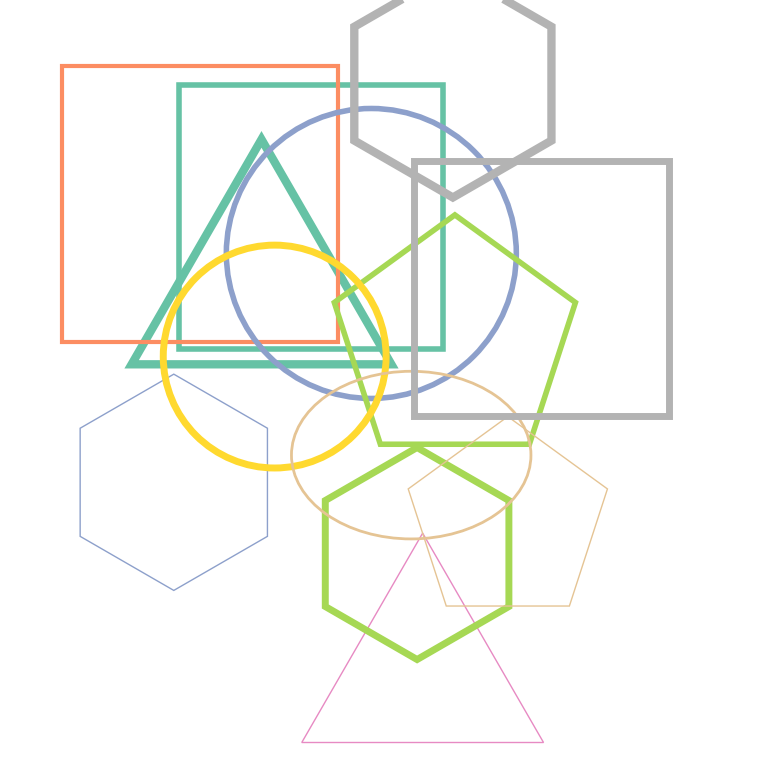[{"shape": "triangle", "thickness": 3, "radius": 0.97, "center": [0.34, 0.624]}, {"shape": "square", "thickness": 2, "radius": 0.86, "center": [0.404, 0.718]}, {"shape": "square", "thickness": 1.5, "radius": 0.9, "center": [0.26, 0.735]}, {"shape": "hexagon", "thickness": 0.5, "radius": 0.7, "center": [0.226, 0.374]}, {"shape": "circle", "thickness": 2, "radius": 0.94, "center": [0.482, 0.671]}, {"shape": "triangle", "thickness": 0.5, "radius": 0.91, "center": [0.549, 0.126]}, {"shape": "hexagon", "thickness": 2.5, "radius": 0.69, "center": [0.542, 0.281]}, {"shape": "pentagon", "thickness": 2, "radius": 0.82, "center": [0.591, 0.556]}, {"shape": "circle", "thickness": 2.5, "radius": 0.72, "center": [0.357, 0.537]}, {"shape": "oval", "thickness": 1, "radius": 0.78, "center": [0.534, 0.409]}, {"shape": "pentagon", "thickness": 0.5, "radius": 0.68, "center": [0.66, 0.323]}, {"shape": "square", "thickness": 2.5, "radius": 0.83, "center": [0.704, 0.626]}, {"shape": "hexagon", "thickness": 3, "radius": 0.74, "center": [0.588, 0.891]}]